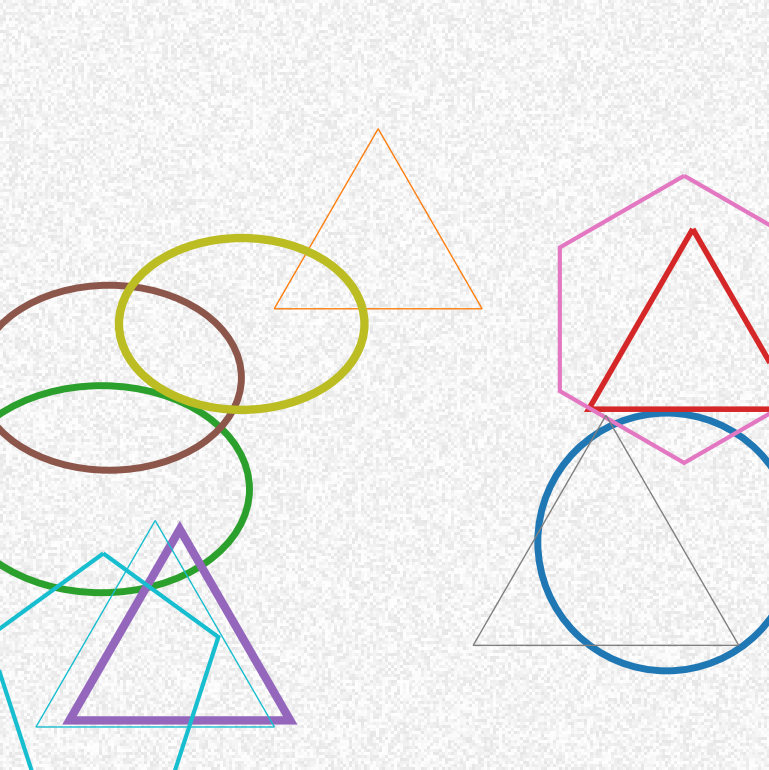[{"shape": "circle", "thickness": 2.5, "radius": 0.84, "center": [0.866, 0.296]}, {"shape": "triangle", "thickness": 0.5, "radius": 0.78, "center": [0.491, 0.677]}, {"shape": "oval", "thickness": 2.5, "radius": 0.96, "center": [0.132, 0.365]}, {"shape": "triangle", "thickness": 2, "radius": 0.78, "center": [0.9, 0.547]}, {"shape": "triangle", "thickness": 3, "radius": 0.83, "center": [0.234, 0.147]}, {"shape": "oval", "thickness": 2.5, "radius": 0.86, "center": [0.142, 0.509]}, {"shape": "hexagon", "thickness": 1.5, "radius": 0.93, "center": [0.889, 0.585]}, {"shape": "triangle", "thickness": 0.5, "radius": 1.0, "center": [0.787, 0.261]}, {"shape": "oval", "thickness": 3, "radius": 0.8, "center": [0.314, 0.579]}, {"shape": "triangle", "thickness": 0.5, "radius": 0.89, "center": [0.202, 0.145]}, {"shape": "pentagon", "thickness": 1.5, "radius": 0.79, "center": [0.134, 0.124]}]